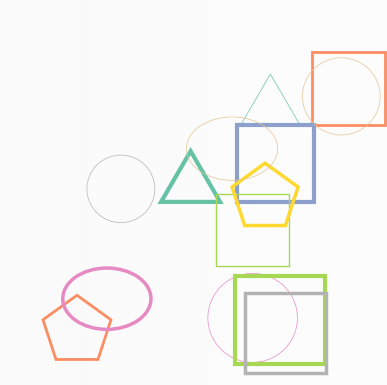[{"shape": "triangle", "thickness": 0.5, "radius": 0.45, "center": [0.698, 0.718]}, {"shape": "triangle", "thickness": 3, "radius": 0.44, "center": [0.492, 0.52]}, {"shape": "pentagon", "thickness": 2, "radius": 0.46, "center": [0.199, 0.141]}, {"shape": "square", "thickness": 2, "radius": 0.47, "center": [0.899, 0.771]}, {"shape": "square", "thickness": 3, "radius": 0.5, "center": [0.711, 0.576]}, {"shape": "oval", "thickness": 2.5, "radius": 0.57, "center": [0.276, 0.224]}, {"shape": "circle", "thickness": 0.5, "radius": 0.58, "center": [0.652, 0.174]}, {"shape": "square", "thickness": 3, "radius": 0.58, "center": [0.722, 0.169]}, {"shape": "square", "thickness": 1, "radius": 0.47, "center": [0.651, 0.401]}, {"shape": "pentagon", "thickness": 2.5, "radius": 0.45, "center": [0.684, 0.487]}, {"shape": "circle", "thickness": 0.5, "radius": 0.5, "center": [0.881, 0.75]}, {"shape": "oval", "thickness": 0.5, "radius": 0.59, "center": [0.599, 0.614]}, {"shape": "square", "thickness": 2.5, "radius": 0.52, "center": [0.736, 0.135]}, {"shape": "circle", "thickness": 0.5, "radius": 0.44, "center": [0.312, 0.509]}]